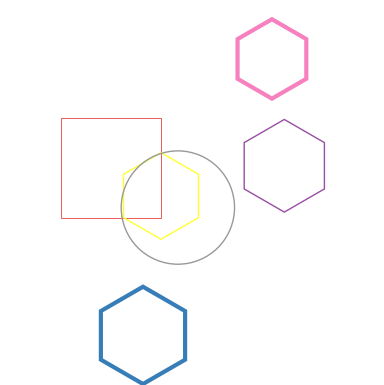[{"shape": "square", "thickness": 0.5, "radius": 0.65, "center": [0.289, 0.565]}, {"shape": "hexagon", "thickness": 3, "radius": 0.63, "center": [0.371, 0.129]}, {"shape": "hexagon", "thickness": 1, "radius": 0.6, "center": [0.738, 0.569]}, {"shape": "hexagon", "thickness": 1, "radius": 0.56, "center": [0.418, 0.491]}, {"shape": "hexagon", "thickness": 3, "radius": 0.52, "center": [0.706, 0.847]}, {"shape": "circle", "thickness": 1, "radius": 0.74, "center": [0.462, 0.461]}]